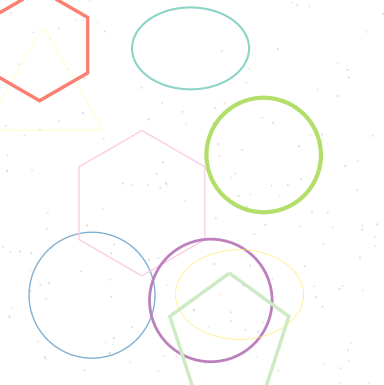[{"shape": "oval", "thickness": 1.5, "radius": 0.76, "center": [0.495, 0.874]}, {"shape": "triangle", "thickness": 0.5, "radius": 0.9, "center": [0.113, 0.752]}, {"shape": "hexagon", "thickness": 2.5, "radius": 0.72, "center": [0.103, 0.883]}, {"shape": "circle", "thickness": 1, "radius": 0.82, "center": [0.239, 0.233]}, {"shape": "circle", "thickness": 3, "radius": 0.74, "center": [0.685, 0.597]}, {"shape": "hexagon", "thickness": 1, "radius": 0.94, "center": [0.369, 0.472]}, {"shape": "circle", "thickness": 2, "radius": 0.8, "center": [0.548, 0.22]}, {"shape": "pentagon", "thickness": 2.5, "radius": 0.81, "center": [0.596, 0.128]}, {"shape": "oval", "thickness": 0.5, "radius": 0.83, "center": [0.622, 0.235]}]